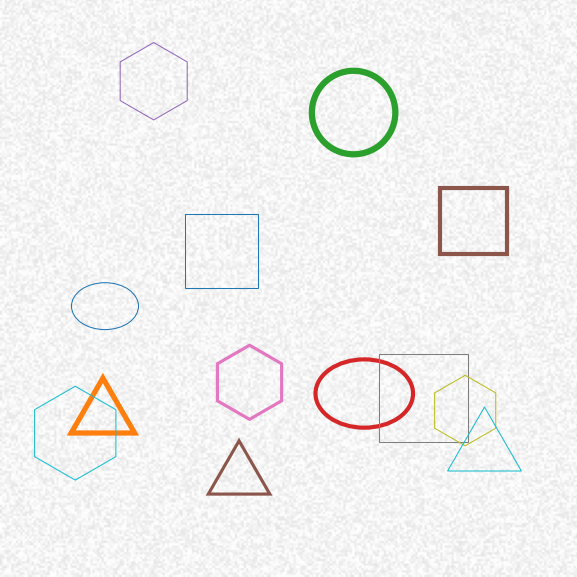[{"shape": "oval", "thickness": 0.5, "radius": 0.29, "center": [0.182, 0.469]}, {"shape": "square", "thickness": 0.5, "radius": 0.32, "center": [0.384, 0.565]}, {"shape": "triangle", "thickness": 2.5, "radius": 0.32, "center": [0.178, 0.281]}, {"shape": "circle", "thickness": 3, "radius": 0.36, "center": [0.612, 0.804]}, {"shape": "oval", "thickness": 2, "radius": 0.42, "center": [0.631, 0.318]}, {"shape": "hexagon", "thickness": 0.5, "radius": 0.34, "center": [0.266, 0.858]}, {"shape": "triangle", "thickness": 1.5, "radius": 0.31, "center": [0.414, 0.174]}, {"shape": "square", "thickness": 2, "radius": 0.29, "center": [0.82, 0.617]}, {"shape": "hexagon", "thickness": 1.5, "radius": 0.32, "center": [0.432, 0.337]}, {"shape": "square", "thickness": 0.5, "radius": 0.38, "center": [0.733, 0.309]}, {"shape": "hexagon", "thickness": 0.5, "radius": 0.31, "center": [0.805, 0.288]}, {"shape": "triangle", "thickness": 0.5, "radius": 0.37, "center": [0.839, 0.22]}, {"shape": "hexagon", "thickness": 0.5, "radius": 0.41, "center": [0.13, 0.249]}]